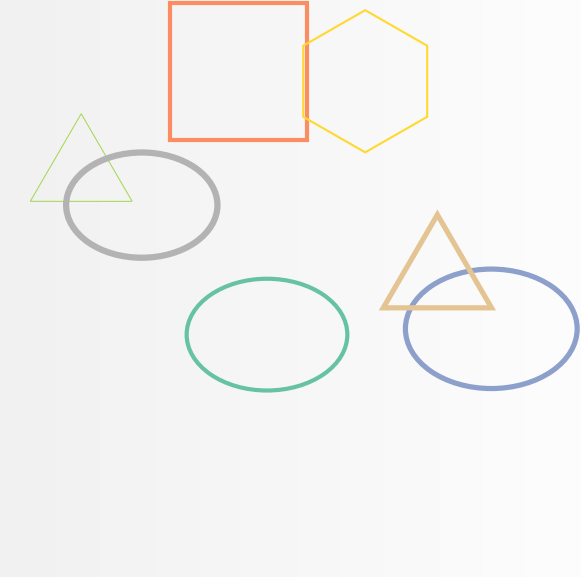[{"shape": "oval", "thickness": 2, "radius": 0.69, "center": [0.459, 0.42]}, {"shape": "square", "thickness": 2, "radius": 0.59, "center": [0.41, 0.875]}, {"shape": "oval", "thickness": 2.5, "radius": 0.74, "center": [0.845, 0.43]}, {"shape": "triangle", "thickness": 0.5, "radius": 0.51, "center": [0.14, 0.701]}, {"shape": "hexagon", "thickness": 1, "radius": 0.62, "center": [0.628, 0.858]}, {"shape": "triangle", "thickness": 2.5, "radius": 0.54, "center": [0.752, 0.52]}, {"shape": "oval", "thickness": 3, "radius": 0.65, "center": [0.244, 0.644]}]